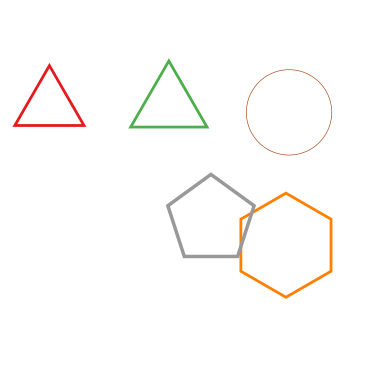[{"shape": "triangle", "thickness": 2, "radius": 0.52, "center": [0.128, 0.726]}, {"shape": "triangle", "thickness": 2, "radius": 0.57, "center": [0.439, 0.727]}, {"shape": "hexagon", "thickness": 2, "radius": 0.68, "center": [0.743, 0.363]}, {"shape": "circle", "thickness": 0.5, "radius": 0.55, "center": [0.751, 0.708]}, {"shape": "pentagon", "thickness": 2.5, "radius": 0.59, "center": [0.548, 0.429]}]